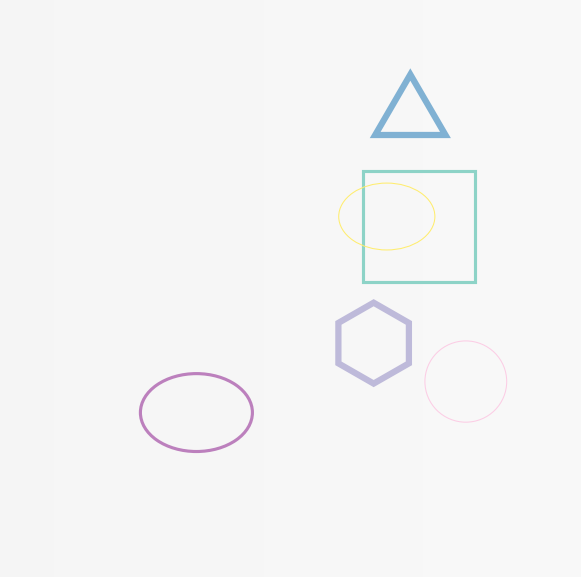[{"shape": "square", "thickness": 1.5, "radius": 0.48, "center": [0.72, 0.608]}, {"shape": "hexagon", "thickness": 3, "radius": 0.35, "center": [0.643, 0.405]}, {"shape": "triangle", "thickness": 3, "radius": 0.35, "center": [0.706, 0.8]}, {"shape": "circle", "thickness": 0.5, "radius": 0.35, "center": [0.801, 0.338]}, {"shape": "oval", "thickness": 1.5, "radius": 0.48, "center": [0.338, 0.285]}, {"shape": "oval", "thickness": 0.5, "radius": 0.41, "center": [0.665, 0.624]}]